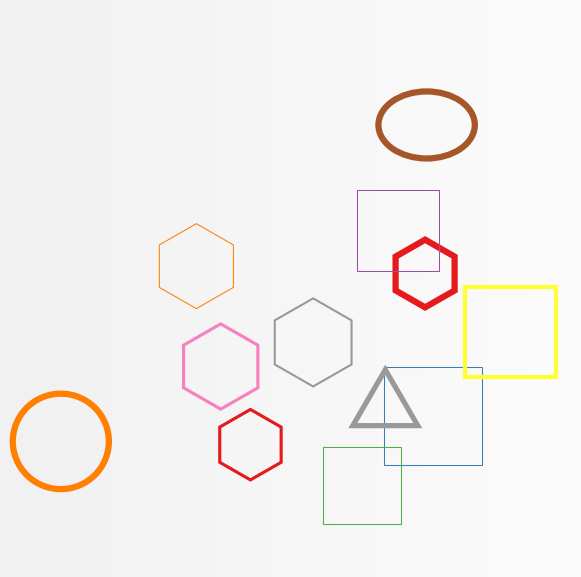[{"shape": "hexagon", "thickness": 1.5, "radius": 0.31, "center": [0.431, 0.229]}, {"shape": "hexagon", "thickness": 3, "radius": 0.29, "center": [0.731, 0.526]}, {"shape": "square", "thickness": 0.5, "radius": 0.42, "center": [0.745, 0.279]}, {"shape": "square", "thickness": 0.5, "radius": 0.34, "center": [0.622, 0.158]}, {"shape": "square", "thickness": 0.5, "radius": 0.35, "center": [0.684, 0.6]}, {"shape": "hexagon", "thickness": 0.5, "radius": 0.37, "center": [0.338, 0.538]}, {"shape": "circle", "thickness": 3, "radius": 0.41, "center": [0.105, 0.235]}, {"shape": "square", "thickness": 2, "radius": 0.39, "center": [0.878, 0.424]}, {"shape": "oval", "thickness": 3, "radius": 0.41, "center": [0.734, 0.783]}, {"shape": "hexagon", "thickness": 1.5, "radius": 0.37, "center": [0.38, 0.365]}, {"shape": "hexagon", "thickness": 1, "radius": 0.38, "center": [0.539, 0.406]}, {"shape": "triangle", "thickness": 2.5, "radius": 0.32, "center": [0.663, 0.294]}]